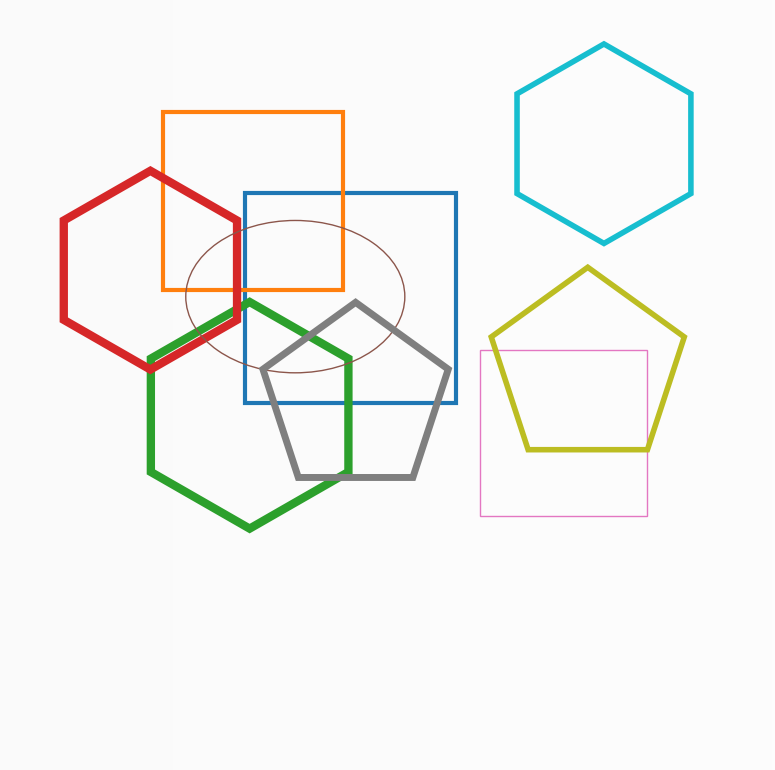[{"shape": "square", "thickness": 1.5, "radius": 0.68, "center": [0.452, 0.613]}, {"shape": "square", "thickness": 1.5, "radius": 0.58, "center": [0.326, 0.739]}, {"shape": "hexagon", "thickness": 3, "radius": 0.74, "center": [0.322, 0.461]}, {"shape": "hexagon", "thickness": 3, "radius": 0.65, "center": [0.194, 0.649]}, {"shape": "oval", "thickness": 0.5, "radius": 0.71, "center": [0.381, 0.615]}, {"shape": "square", "thickness": 0.5, "radius": 0.54, "center": [0.727, 0.437]}, {"shape": "pentagon", "thickness": 2.5, "radius": 0.63, "center": [0.459, 0.482]}, {"shape": "pentagon", "thickness": 2, "radius": 0.65, "center": [0.758, 0.522]}, {"shape": "hexagon", "thickness": 2, "radius": 0.65, "center": [0.779, 0.813]}]